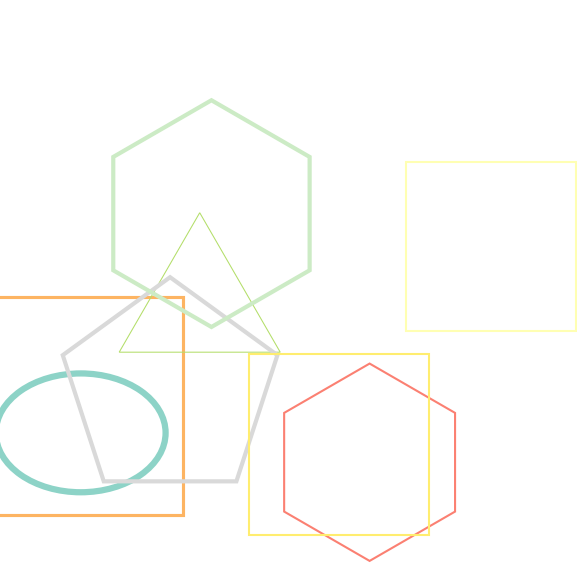[{"shape": "oval", "thickness": 3, "radius": 0.73, "center": [0.14, 0.25]}, {"shape": "square", "thickness": 1, "radius": 0.73, "center": [0.85, 0.572]}, {"shape": "hexagon", "thickness": 1, "radius": 0.85, "center": [0.64, 0.199]}, {"shape": "square", "thickness": 1.5, "radius": 0.95, "center": [0.127, 0.296]}, {"shape": "triangle", "thickness": 0.5, "radius": 0.8, "center": [0.346, 0.47]}, {"shape": "pentagon", "thickness": 2, "radius": 0.98, "center": [0.295, 0.324]}, {"shape": "hexagon", "thickness": 2, "radius": 0.98, "center": [0.366, 0.629]}, {"shape": "square", "thickness": 1, "radius": 0.78, "center": [0.587, 0.23]}]